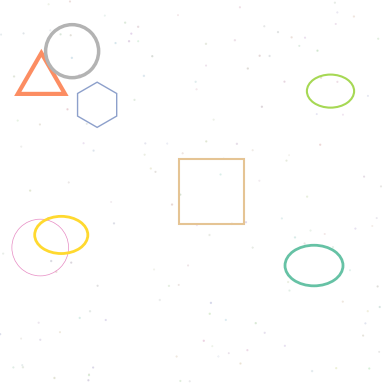[{"shape": "oval", "thickness": 2, "radius": 0.38, "center": [0.816, 0.31]}, {"shape": "triangle", "thickness": 3, "radius": 0.35, "center": [0.107, 0.792]}, {"shape": "hexagon", "thickness": 1, "radius": 0.29, "center": [0.252, 0.728]}, {"shape": "circle", "thickness": 0.5, "radius": 0.37, "center": [0.104, 0.357]}, {"shape": "oval", "thickness": 1.5, "radius": 0.31, "center": [0.858, 0.763]}, {"shape": "oval", "thickness": 2, "radius": 0.35, "center": [0.159, 0.39]}, {"shape": "square", "thickness": 1.5, "radius": 0.42, "center": [0.549, 0.503]}, {"shape": "circle", "thickness": 2.5, "radius": 0.34, "center": [0.187, 0.867]}]